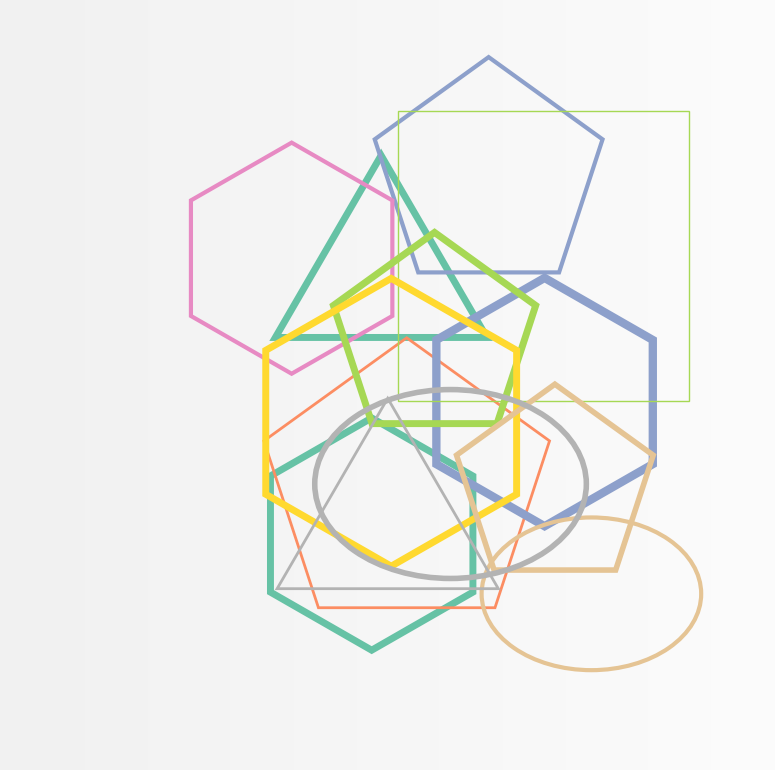[{"shape": "triangle", "thickness": 2.5, "radius": 0.79, "center": [0.492, 0.641]}, {"shape": "hexagon", "thickness": 2.5, "radius": 0.75, "center": [0.48, 0.306]}, {"shape": "pentagon", "thickness": 1, "radius": 0.97, "center": [0.525, 0.368]}, {"shape": "pentagon", "thickness": 1.5, "radius": 0.77, "center": [0.631, 0.771]}, {"shape": "hexagon", "thickness": 3, "radius": 0.81, "center": [0.703, 0.478]}, {"shape": "hexagon", "thickness": 1.5, "radius": 0.75, "center": [0.376, 0.665]}, {"shape": "pentagon", "thickness": 2.5, "radius": 0.69, "center": [0.561, 0.561]}, {"shape": "square", "thickness": 0.5, "radius": 0.94, "center": [0.701, 0.667]}, {"shape": "hexagon", "thickness": 2.5, "radius": 0.93, "center": [0.505, 0.452]}, {"shape": "pentagon", "thickness": 2, "radius": 0.67, "center": [0.716, 0.368]}, {"shape": "oval", "thickness": 1.5, "radius": 0.71, "center": [0.763, 0.229]}, {"shape": "oval", "thickness": 2, "radius": 0.88, "center": [0.581, 0.371]}, {"shape": "triangle", "thickness": 1, "radius": 0.82, "center": [0.5, 0.318]}]